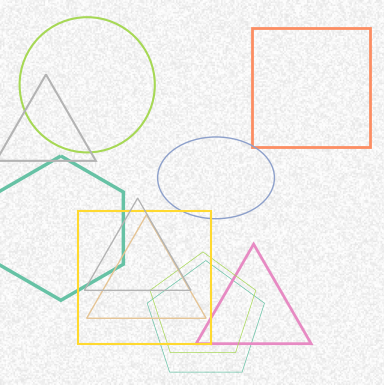[{"shape": "hexagon", "thickness": 2.5, "radius": 0.94, "center": [0.158, 0.407]}, {"shape": "pentagon", "thickness": 0.5, "radius": 0.8, "center": [0.535, 0.163]}, {"shape": "square", "thickness": 2, "radius": 0.77, "center": [0.808, 0.774]}, {"shape": "oval", "thickness": 1, "radius": 0.76, "center": [0.561, 0.538]}, {"shape": "triangle", "thickness": 2, "radius": 0.86, "center": [0.659, 0.193]}, {"shape": "circle", "thickness": 1.5, "radius": 0.88, "center": [0.227, 0.78]}, {"shape": "pentagon", "thickness": 0.5, "radius": 0.72, "center": [0.527, 0.201]}, {"shape": "square", "thickness": 1.5, "radius": 0.87, "center": [0.375, 0.279]}, {"shape": "triangle", "thickness": 1, "radius": 0.9, "center": [0.38, 0.263]}, {"shape": "triangle", "thickness": 1, "radius": 0.8, "center": [0.358, 0.326]}, {"shape": "triangle", "thickness": 1.5, "radius": 0.75, "center": [0.119, 0.657]}]